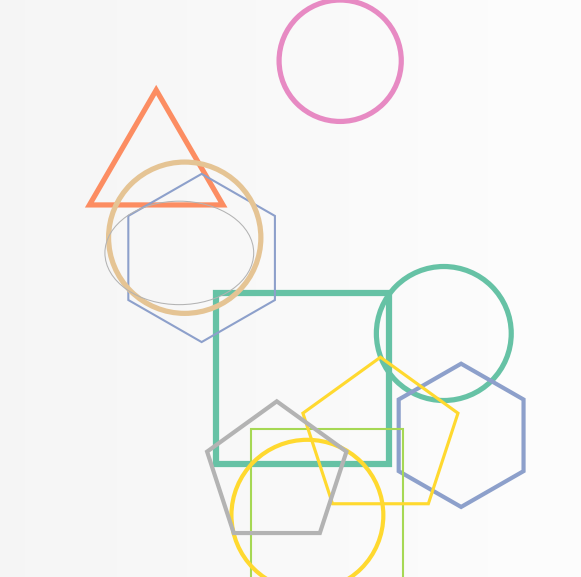[{"shape": "square", "thickness": 3, "radius": 0.74, "center": [0.52, 0.344]}, {"shape": "circle", "thickness": 2.5, "radius": 0.58, "center": [0.764, 0.422]}, {"shape": "triangle", "thickness": 2.5, "radius": 0.66, "center": [0.269, 0.711]}, {"shape": "hexagon", "thickness": 2, "radius": 0.62, "center": [0.793, 0.245]}, {"shape": "hexagon", "thickness": 1, "radius": 0.73, "center": [0.347, 0.552]}, {"shape": "circle", "thickness": 2.5, "radius": 0.53, "center": [0.585, 0.894]}, {"shape": "square", "thickness": 1, "radius": 0.65, "center": [0.562, 0.126]}, {"shape": "pentagon", "thickness": 1.5, "radius": 0.7, "center": [0.655, 0.24]}, {"shape": "circle", "thickness": 2, "radius": 0.65, "center": [0.529, 0.107]}, {"shape": "circle", "thickness": 2.5, "radius": 0.65, "center": [0.318, 0.588]}, {"shape": "pentagon", "thickness": 2, "radius": 0.63, "center": [0.476, 0.178]}, {"shape": "oval", "thickness": 0.5, "radius": 0.64, "center": [0.308, 0.561]}]